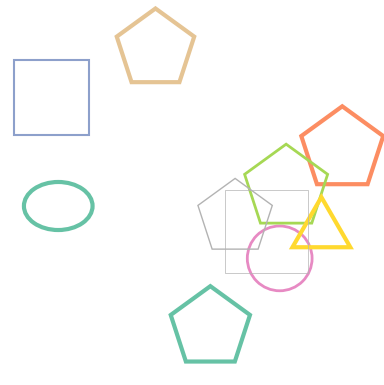[{"shape": "pentagon", "thickness": 3, "radius": 0.54, "center": [0.546, 0.148]}, {"shape": "oval", "thickness": 3, "radius": 0.45, "center": [0.151, 0.465]}, {"shape": "pentagon", "thickness": 3, "radius": 0.56, "center": [0.889, 0.612]}, {"shape": "square", "thickness": 1.5, "radius": 0.49, "center": [0.133, 0.746]}, {"shape": "circle", "thickness": 2, "radius": 0.42, "center": [0.726, 0.329]}, {"shape": "pentagon", "thickness": 2, "radius": 0.57, "center": [0.743, 0.512]}, {"shape": "triangle", "thickness": 3, "radius": 0.43, "center": [0.835, 0.401]}, {"shape": "pentagon", "thickness": 3, "radius": 0.53, "center": [0.404, 0.872]}, {"shape": "pentagon", "thickness": 1, "radius": 0.51, "center": [0.611, 0.435]}, {"shape": "square", "thickness": 0.5, "radius": 0.54, "center": [0.693, 0.399]}]